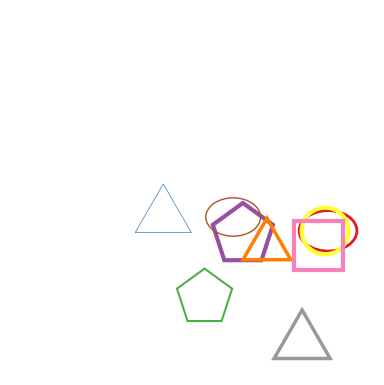[{"shape": "oval", "thickness": 2, "radius": 0.38, "center": [0.852, 0.4]}, {"shape": "triangle", "thickness": 0.5, "radius": 0.42, "center": [0.424, 0.438]}, {"shape": "pentagon", "thickness": 1.5, "radius": 0.38, "center": [0.531, 0.227]}, {"shape": "pentagon", "thickness": 3, "radius": 0.41, "center": [0.631, 0.391]}, {"shape": "triangle", "thickness": 2.5, "radius": 0.36, "center": [0.693, 0.361]}, {"shape": "circle", "thickness": 3, "radius": 0.3, "center": [0.844, 0.4]}, {"shape": "oval", "thickness": 1, "radius": 0.36, "center": [0.606, 0.436]}, {"shape": "square", "thickness": 3, "radius": 0.32, "center": [0.828, 0.362]}, {"shape": "triangle", "thickness": 2.5, "radius": 0.42, "center": [0.785, 0.111]}]